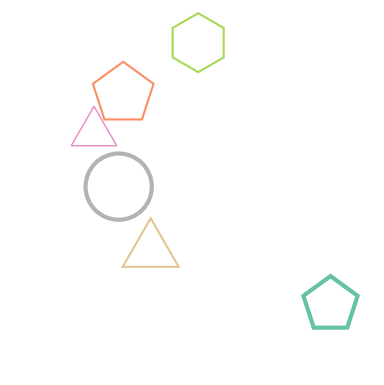[{"shape": "pentagon", "thickness": 3, "radius": 0.37, "center": [0.858, 0.209]}, {"shape": "pentagon", "thickness": 1.5, "radius": 0.41, "center": [0.32, 0.757]}, {"shape": "triangle", "thickness": 1, "radius": 0.34, "center": [0.244, 0.656]}, {"shape": "hexagon", "thickness": 1.5, "radius": 0.38, "center": [0.515, 0.889]}, {"shape": "triangle", "thickness": 1.5, "radius": 0.42, "center": [0.391, 0.349]}, {"shape": "circle", "thickness": 3, "radius": 0.43, "center": [0.308, 0.515]}]